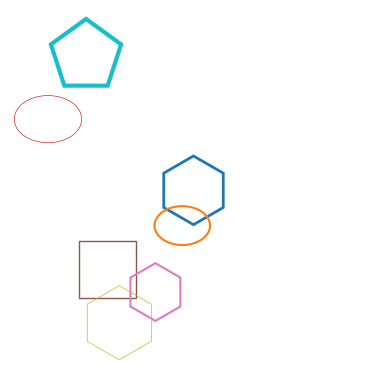[{"shape": "hexagon", "thickness": 2, "radius": 0.45, "center": [0.503, 0.506]}, {"shape": "oval", "thickness": 1.5, "radius": 0.36, "center": [0.473, 0.414]}, {"shape": "oval", "thickness": 0.5, "radius": 0.44, "center": [0.125, 0.691]}, {"shape": "square", "thickness": 1, "radius": 0.37, "center": [0.279, 0.301]}, {"shape": "hexagon", "thickness": 1.5, "radius": 0.37, "center": [0.404, 0.241]}, {"shape": "hexagon", "thickness": 0.5, "radius": 0.48, "center": [0.31, 0.162]}, {"shape": "pentagon", "thickness": 3, "radius": 0.48, "center": [0.223, 0.855]}]